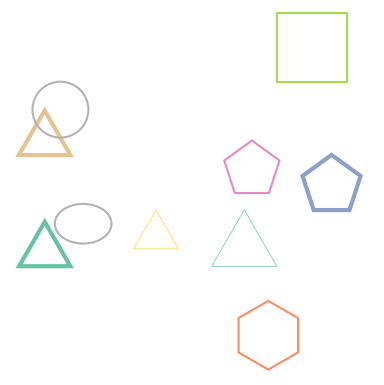[{"shape": "triangle", "thickness": 0.5, "radius": 0.49, "center": [0.634, 0.357]}, {"shape": "triangle", "thickness": 3, "radius": 0.38, "center": [0.116, 0.347]}, {"shape": "hexagon", "thickness": 1.5, "radius": 0.45, "center": [0.697, 0.129]}, {"shape": "pentagon", "thickness": 3, "radius": 0.4, "center": [0.861, 0.518]}, {"shape": "pentagon", "thickness": 1.5, "radius": 0.38, "center": [0.654, 0.56]}, {"shape": "square", "thickness": 1.5, "radius": 0.45, "center": [0.81, 0.876]}, {"shape": "triangle", "thickness": 0.5, "radius": 0.34, "center": [0.405, 0.387]}, {"shape": "triangle", "thickness": 3, "radius": 0.39, "center": [0.116, 0.636]}, {"shape": "circle", "thickness": 1.5, "radius": 0.36, "center": [0.157, 0.715]}, {"shape": "oval", "thickness": 1.5, "radius": 0.37, "center": [0.216, 0.419]}]